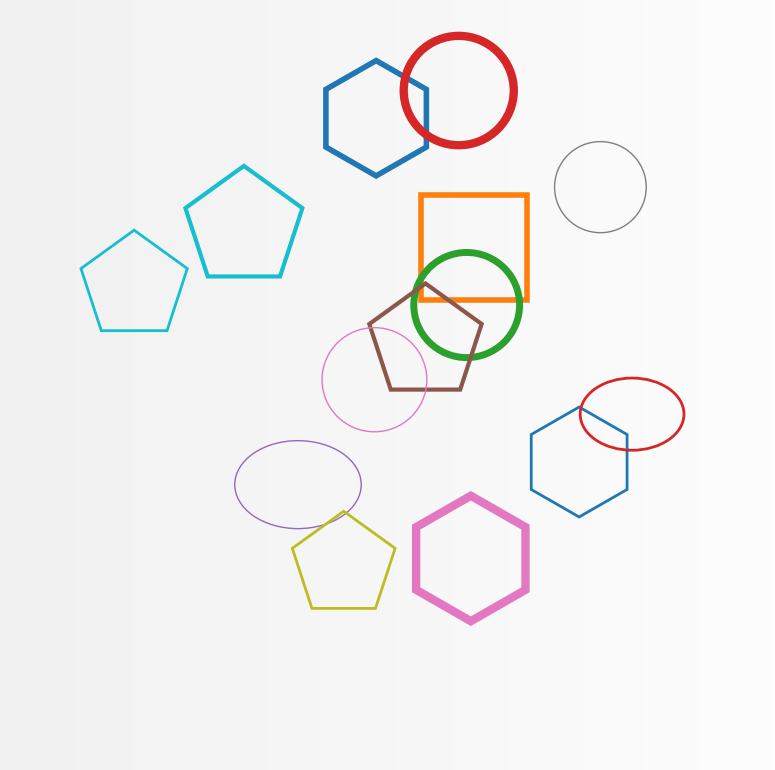[{"shape": "hexagon", "thickness": 1, "radius": 0.36, "center": [0.747, 0.4]}, {"shape": "hexagon", "thickness": 2, "radius": 0.37, "center": [0.485, 0.846]}, {"shape": "square", "thickness": 2, "radius": 0.34, "center": [0.612, 0.679]}, {"shape": "circle", "thickness": 2.5, "radius": 0.34, "center": [0.602, 0.604]}, {"shape": "oval", "thickness": 1, "radius": 0.33, "center": [0.816, 0.462]}, {"shape": "circle", "thickness": 3, "radius": 0.36, "center": [0.592, 0.882]}, {"shape": "oval", "thickness": 0.5, "radius": 0.41, "center": [0.385, 0.371]}, {"shape": "pentagon", "thickness": 1.5, "radius": 0.38, "center": [0.549, 0.556]}, {"shape": "circle", "thickness": 0.5, "radius": 0.34, "center": [0.483, 0.507]}, {"shape": "hexagon", "thickness": 3, "radius": 0.41, "center": [0.607, 0.275]}, {"shape": "circle", "thickness": 0.5, "radius": 0.3, "center": [0.775, 0.757]}, {"shape": "pentagon", "thickness": 1, "radius": 0.35, "center": [0.444, 0.266]}, {"shape": "pentagon", "thickness": 1.5, "radius": 0.4, "center": [0.315, 0.705]}, {"shape": "pentagon", "thickness": 1, "radius": 0.36, "center": [0.173, 0.629]}]